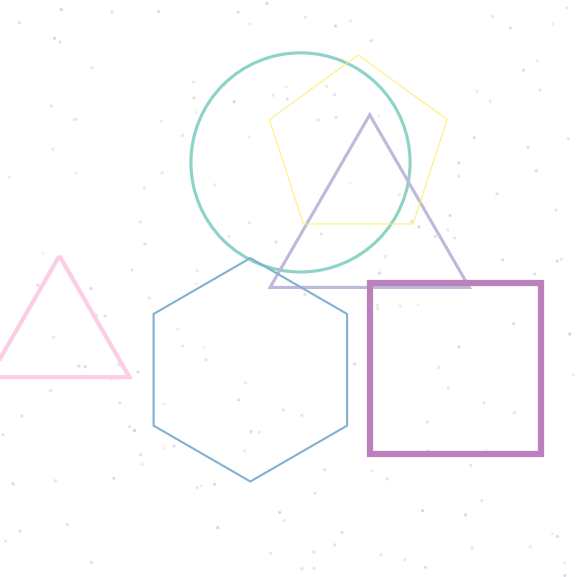[{"shape": "circle", "thickness": 1.5, "radius": 0.95, "center": [0.52, 0.718]}, {"shape": "triangle", "thickness": 1.5, "radius": 1.0, "center": [0.64, 0.601]}, {"shape": "hexagon", "thickness": 1, "radius": 0.97, "center": [0.433, 0.359]}, {"shape": "triangle", "thickness": 2, "radius": 0.7, "center": [0.103, 0.416]}, {"shape": "square", "thickness": 3, "radius": 0.74, "center": [0.789, 0.362]}, {"shape": "pentagon", "thickness": 0.5, "radius": 0.81, "center": [0.62, 0.742]}]